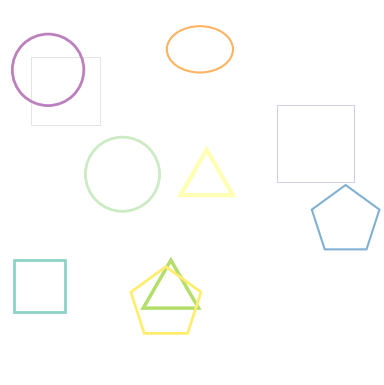[{"shape": "square", "thickness": 2, "radius": 0.34, "center": [0.103, 0.258]}, {"shape": "triangle", "thickness": 3, "radius": 0.39, "center": [0.537, 0.532]}, {"shape": "square", "thickness": 0.5, "radius": 0.5, "center": [0.819, 0.627]}, {"shape": "pentagon", "thickness": 1.5, "radius": 0.46, "center": [0.898, 0.427]}, {"shape": "oval", "thickness": 1.5, "radius": 0.43, "center": [0.519, 0.872]}, {"shape": "triangle", "thickness": 2.5, "radius": 0.41, "center": [0.444, 0.241]}, {"shape": "square", "thickness": 0.5, "radius": 0.44, "center": [0.171, 0.764]}, {"shape": "circle", "thickness": 2, "radius": 0.46, "center": [0.125, 0.819]}, {"shape": "circle", "thickness": 2, "radius": 0.48, "center": [0.318, 0.547]}, {"shape": "pentagon", "thickness": 2, "radius": 0.48, "center": [0.431, 0.212]}]